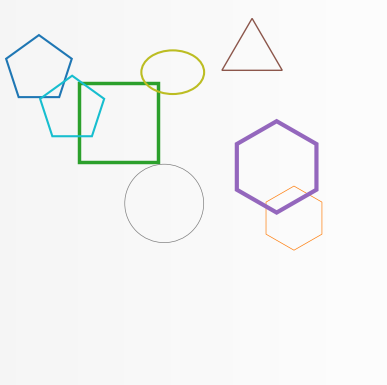[{"shape": "pentagon", "thickness": 1.5, "radius": 0.45, "center": [0.1, 0.82]}, {"shape": "hexagon", "thickness": 0.5, "radius": 0.42, "center": [0.759, 0.433]}, {"shape": "square", "thickness": 2.5, "radius": 0.51, "center": [0.305, 0.681]}, {"shape": "hexagon", "thickness": 3, "radius": 0.59, "center": [0.714, 0.567]}, {"shape": "triangle", "thickness": 1, "radius": 0.45, "center": [0.651, 0.862]}, {"shape": "circle", "thickness": 0.5, "radius": 0.51, "center": [0.424, 0.472]}, {"shape": "oval", "thickness": 1.5, "radius": 0.41, "center": [0.446, 0.812]}, {"shape": "pentagon", "thickness": 1.5, "radius": 0.43, "center": [0.186, 0.716]}]